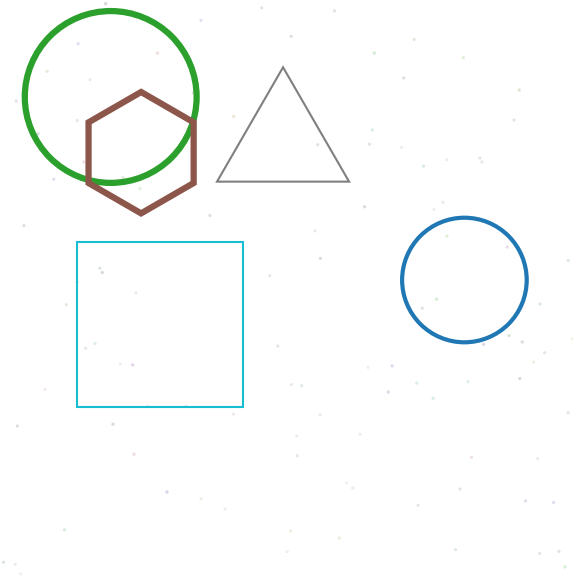[{"shape": "circle", "thickness": 2, "radius": 0.54, "center": [0.804, 0.514]}, {"shape": "circle", "thickness": 3, "radius": 0.74, "center": [0.192, 0.831]}, {"shape": "hexagon", "thickness": 3, "radius": 0.53, "center": [0.244, 0.735]}, {"shape": "triangle", "thickness": 1, "radius": 0.66, "center": [0.49, 0.751]}, {"shape": "square", "thickness": 1, "radius": 0.72, "center": [0.277, 0.437]}]